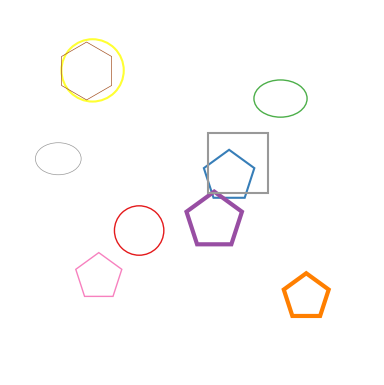[{"shape": "circle", "thickness": 1, "radius": 0.32, "center": [0.361, 0.401]}, {"shape": "pentagon", "thickness": 1.5, "radius": 0.34, "center": [0.595, 0.542]}, {"shape": "oval", "thickness": 1, "radius": 0.35, "center": [0.729, 0.744]}, {"shape": "pentagon", "thickness": 3, "radius": 0.38, "center": [0.556, 0.427]}, {"shape": "pentagon", "thickness": 3, "radius": 0.31, "center": [0.795, 0.229]}, {"shape": "circle", "thickness": 1.5, "radius": 0.4, "center": [0.24, 0.817]}, {"shape": "hexagon", "thickness": 0.5, "radius": 0.38, "center": [0.225, 0.816]}, {"shape": "pentagon", "thickness": 1, "radius": 0.31, "center": [0.257, 0.281]}, {"shape": "oval", "thickness": 0.5, "radius": 0.3, "center": [0.151, 0.588]}, {"shape": "square", "thickness": 1.5, "radius": 0.39, "center": [0.618, 0.577]}]